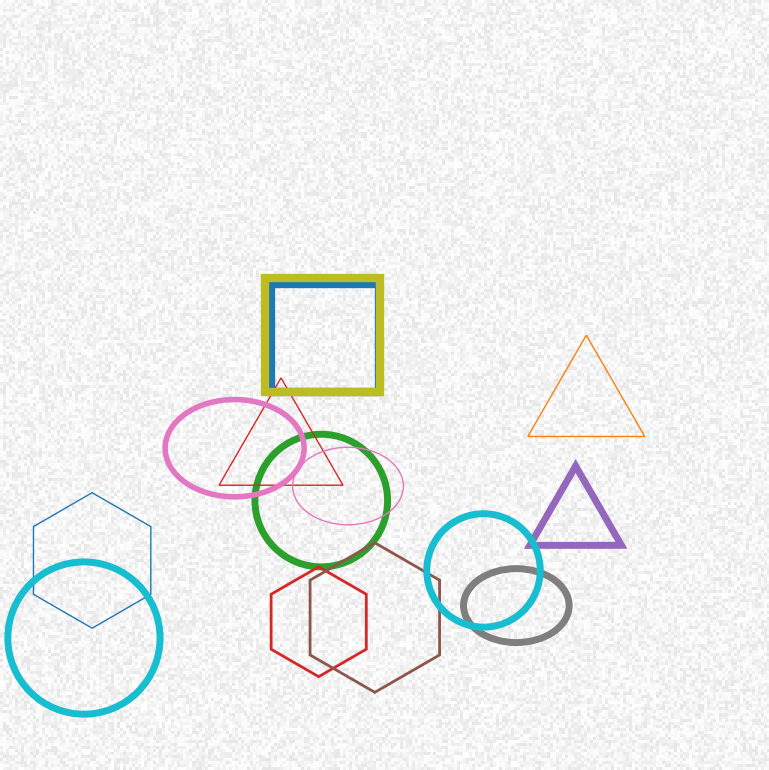[{"shape": "hexagon", "thickness": 0.5, "radius": 0.44, "center": [0.12, 0.272]}, {"shape": "square", "thickness": 3, "radius": 0.35, "center": [0.422, 0.561]}, {"shape": "triangle", "thickness": 0.5, "radius": 0.44, "center": [0.761, 0.477]}, {"shape": "circle", "thickness": 2.5, "radius": 0.43, "center": [0.417, 0.35]}, {"shape": "hexagon", "thickness": 1, "radius": 0.36, "center": [0.414, 0.193]}, {"shape": "triangle", "thickness": 0.5, "radius": 0.46, "center": [0.365, 0.416]}, {"shape": "triangle", "thickness": 2.5, "radius": 0.34, "center": [0.748, 0.326]}, {"shape": "hexagon", "thickness": 1, "radius": 0.49, "center": [0.487, 0.198]}, {"shape": "oval", "thickness": 2, "radius": 0.45, "center": [0.305, 0.418]}, {"shape": "oval", "thickness": 0.5, "radius": 0.36, "center": [0.452, 0.369]}, {"shape": "oval", "thickness": 2.5, "radius": 0.34, "center": [0.671, 0.214]}, {"shape": "square", "thickness": 3, "radius": 0.37, "center": [0.418, 0.565]}, {"shape": "circle", "thickness": 2.5, "radius": 0.49, "center": [0.109, 0.171]}, {"shape": "circle", "thickness": 2.5, "radius": 0.37, "center": [0.628, 0.259]}]